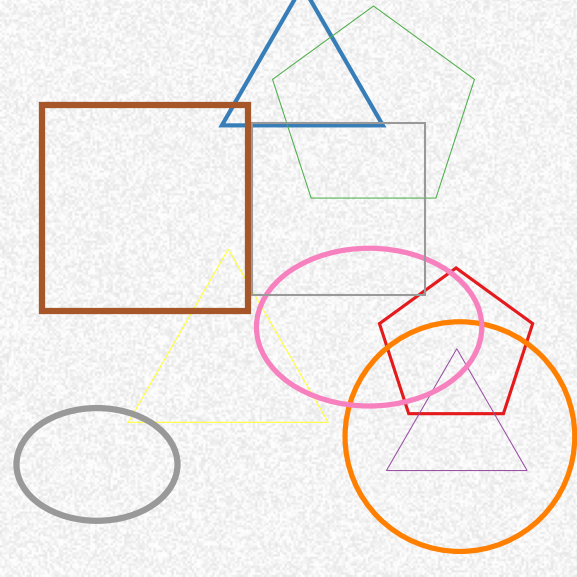[{"shape": "pentagon", "thickness": 1.5, "radius": 0.7, "center": [0.79, 0.396]}, {"shape": "triangle", "thickness": 2, "radius": 0.8, "center": [0.524, 0.863]}, {"shape": "pentagon", "thickness": 0.5, "radius": 0.92, "center": [0.647, 0.805]}, {"shape": "triangle", "thickness": 0.5, "radius": 0.7, "center": [0.791, 0.255]}, {"shape": "circle", "thickness": 2.5, "radius": 0.99, "center": [0.796, 0.243]}, {"shape": "triangle", "thickness": 0.5, "radius": 1.0, "center": [0.395, 0.368]}, {"shape": "square", "thickness": 3, "radius": 0.89, "center": [0.251, 0.639]}, {"shape": "oval", "thickness": 2.5, "radius": 0.98, "center": [0.639, 0.433]}, {"shape": "square", "thickness": 1, "radius": 0.75, "center": [0.586, 0.638]}, {"shape": "oval", "thickness": 3, "radius": 0.7, "center": [0.168, 0.195]}]